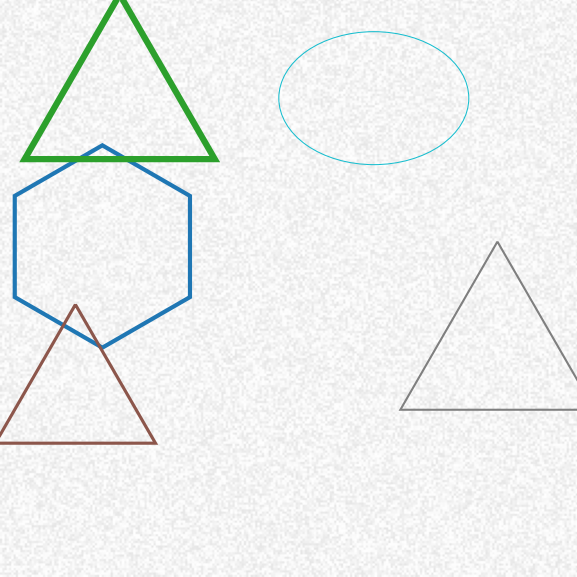[{"shape": "hexagon", "thickness": 2, "radius": 0.88, "center": [0.177, 0.572]}, {"shape": "triangle", "thickness": 3, "radius": 0.95, "center": [0.207, 0.819]}, {"shape": "triangle", "thickness": 1.5, "radius": 0.8, "center": [0.131, 0.312]}, {"shape": "triangle", "thickness": 1, "radius": 0.97, "center": [0.861, 0.387]}, {"shape": "oval", "thickness": 0.5, "radius": 0.82, "center": [0.647, 0.829]}]